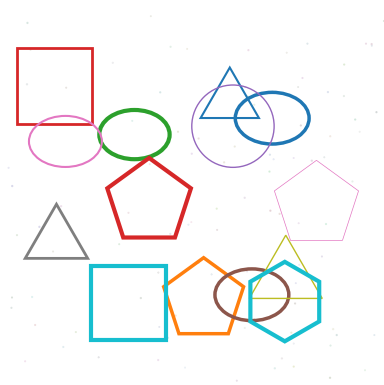[{"shape": "oval", "thickness": 2.5, "radius": 0.48, "center": [0.707, 0.693]}, {"shape": "triangle", "thickness": 1.5, "radius": 0.44, "center": [0.597, 0.737]}, {"shape": "pentagon", "thickness": 2.5, "radius": 0.55, "center": [0.529, 0.222]}, {"shape": "oval", "thickness": 3, "radius": 0.46, "center": [0.349, 0.65]}, {"shape": "pentagon", "thickness": 3, "radius": 0.57, "center": [0.387, 0.476]}, {"shape": "square", "thickness": 2, "radius": 0.49, "center": [0.141, 0.777]}, {"shape": "circle", "thickness": 1, "radius": 0.53, "center": [0.605, 0.672]}, {"shape": "oval", "thickness": 2.5, "radius": 0.48, "center": [0.654, 0.234]}, {"shape": "oval", "thickness": 1.5, "radius": 0.47, "center": [0.17, 0.633]}, {"shape": "pentagon", "thickness": 0.5, "radius": 0.57, "center": [0.822, 0.469]}, {"shape": "triangle", "thickness": 2, "radius": 0.47, "center": [0.147, 0.376]}, {"shape": "triangle", "thickness": 1, "radius": 0.55, "center": [0.742, 0.28]}, {"shape": "hexagon", "thickness": 3, "radius": 0.52, "center": [0.74, 0.217]}, {"shape": "square", "thickness": 3, "radius": 0.48, "center": [0.333, 0.213]}]